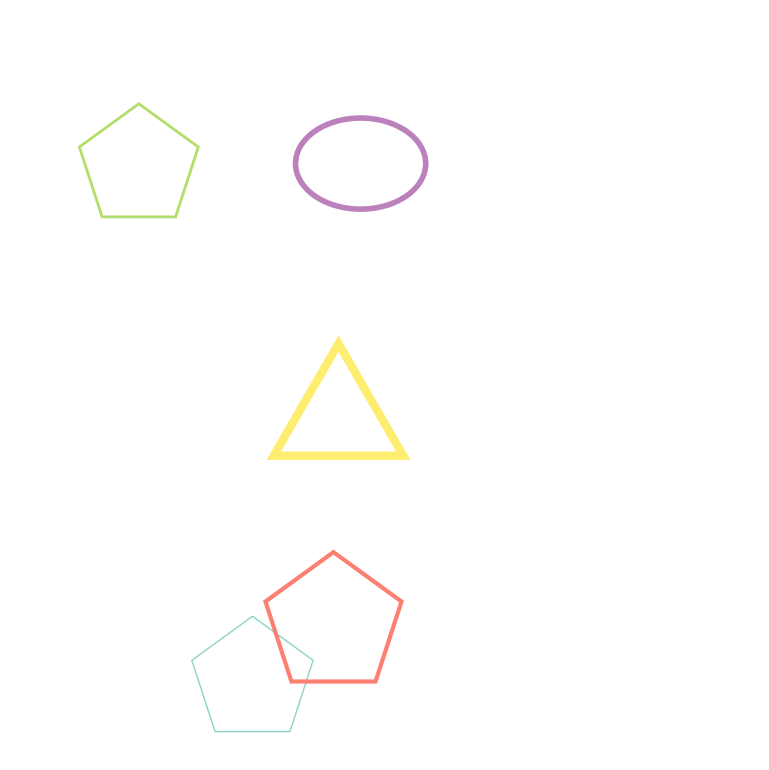[{"shape": "pentagon", "thickness": 0.5, "radius": 0.41, "center": [0.328, 0.117]}, {"shape": "pentagon", "thickness": 1.5, "radius": 0.46, "center": [0.433, 0.19]}, {"shape": "pentagon", "thickness": 1, "radius": 0.41, "center": [0.18, 0.784]}, {"shape": "oval", "thickness": 2, "radius": 0.42, "center": [0.468, 0.788]}, {"shape": "triangle", "thickness": 3, "radius": 0.49, "center": [0.44, 0.457]}]